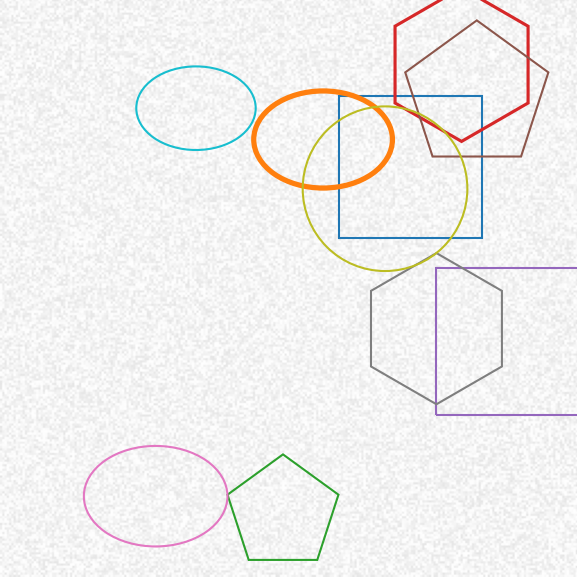[{"shape": "square", "thickness": 1, "radius": 0.62, "center": [0.711, 0.71]}, {"shape": "oval", "thickness": 2.5, "radius": 0.6, "center": [0.559, 0.758]}, {"shape": "pentagon", "thickness": 1, "radius": 0.51, "center": [0.49, 0.111]}, {"shape": "hexagon", "thickness": 1.5, "radius": 0.66, "center": [0.799, 0.887]}, {"shape": "square", "thickness": 1, "radius": 0.64, "center": [0.883, 0.408]}, {"shape": "pentagon", "thickness": 1, "radius": 0.65, "center": [0.826, 0.834]}, {"shape": "oval", "thickness": 1, "radius": 0.62, "center": [0.27, 0.14]}, {"shape": "hexagon", "thickness": 1, "radius": 0.65, "center": [0.756, 0.43]}, {"shape": "circle", "thickness": 1, "radius": 0.71, "center": [0.667, 0.672]}, {"shape": "oval", "thickness": 1, "radius": 0.52, "center": [0.339, 0.812]}]